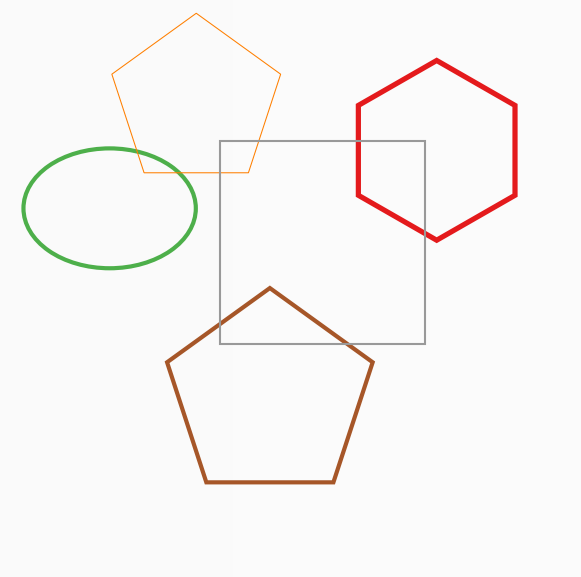[{"shape": "hexagon", "thickness": 2.5, "radius": 0.78, "center": [0.751, 0.739]}, {"shape": "oval", "thickness": 2, "radius": 0.74, "center": [0.189, 0.638]}, {"shape": "pentagon", "thickness": 0.5, "radius": 0.76, "center": [0.338, 0.823]}, {"shape": "pentagon", "thickness": 2, "radius": 0.93, "center": [0.464, 0.314]}, {"shape": "square", "thickness": 1, "radius": 0.88, "center": [0.555, 0.579]}]